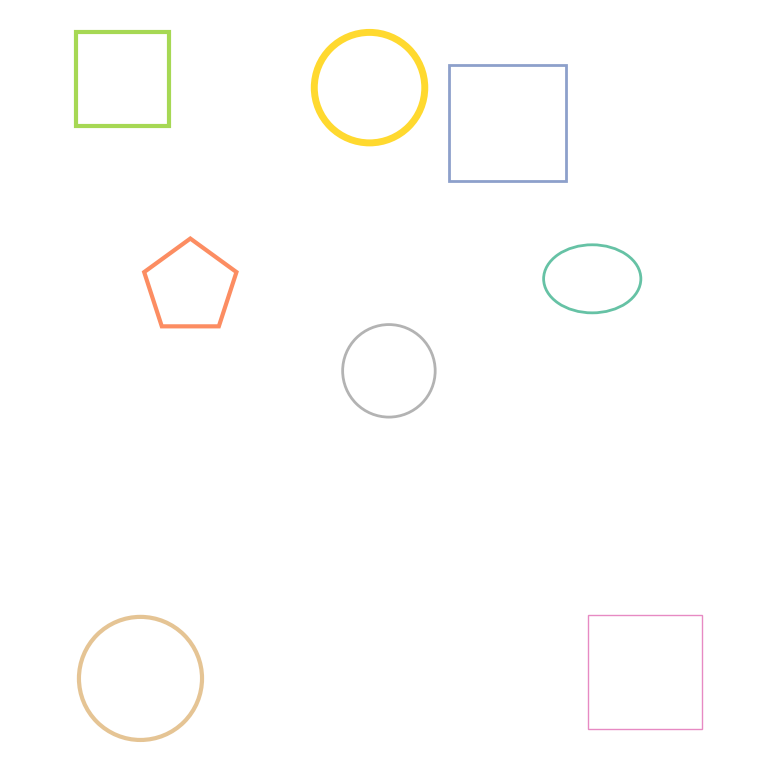[{"shape": "oval", "thickness": 1, "radius": 0.32, "center": [0.769, 0.638]}, {"shape": "pentagon", "thickness": 1.5, "radius": 0.32, "center": [0.247, 0.627]}, {"shape": "square", "thickness": 1, "radius": 0.38, "center": [0.659, 0.84]}, {"shape": "square", "thickness": 0.5, "radius": 0.37, "center": [0.837, 0.127]}, {"shape": "square", "thickness": 1.5, "radius": 0.3, "center": [0.159, 0.897]}, {"shape": "circle", "thickness": 2.5, "radius": 0.36, "center": [0.48, 0.886]}, {"shape": "circle", "thickness": 1.5, "radius": 0.4, "center": [0.182, 0.119]}, {"shape": "circle", "thickness": 1, "radius": 0.3, "center": [0.505, 0.518]}]